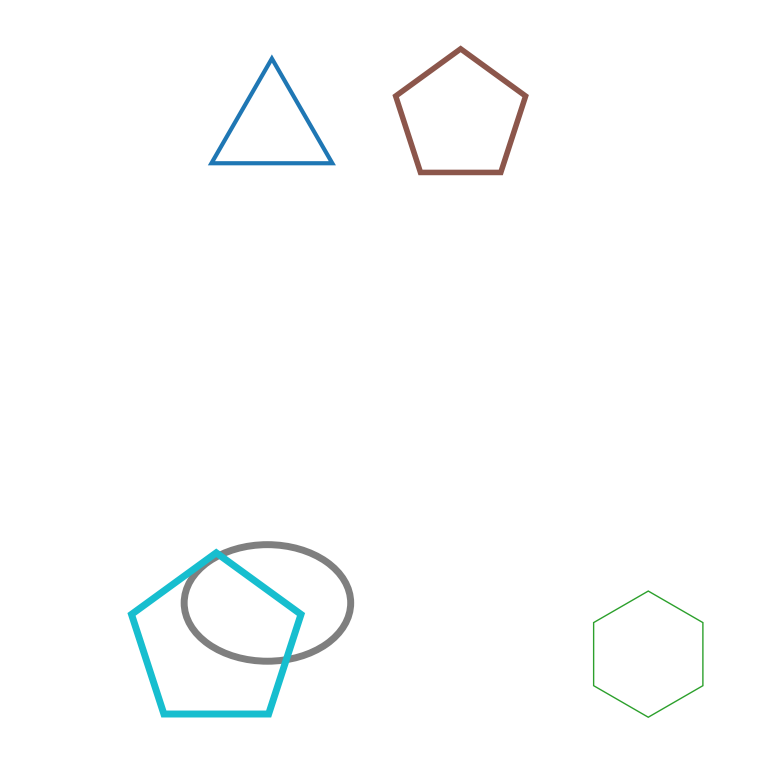[{"shape": "triangle", "thickness": 1.5, "radius": 0.45, "center": [0.353, 0.833]}, {"shape": "hexagon", "thickness": 0.5, "radius": 0.41, "center": [0.842, 0.15]}, {"shape": "pentagon", "thickness": 2, "radius": 0.44, "center": [0.598, 0.848]}, {"shape": "oval", "thickness": 2.5, "radius": 0.54, "center": [0.347, 0.217]}, {"shape": "pentagon", "thickness": 2.5, "radius": 0.58, "center": [0.281, 0.166]}]